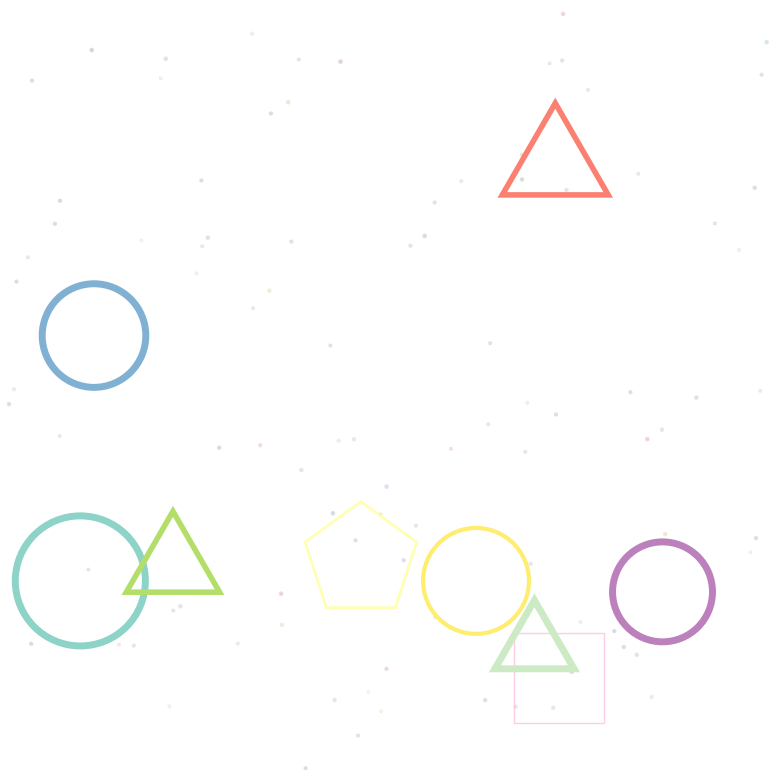[{"shape": "circle", "thickness": 2.5, "radius": 0.42, "center": [0.104, 0.246]}, {"shape": "pentagon", "thickness": 1, "radius": 0.38, "center": [0.469, 0.272]}, {"shape": "triangle", "thickness": 2, "radius": 0.4, "center": [0.721, 0.787]}, {"shape": "circle", "thickness": 2.5, "radius": 0.34, "center": [0.122, 0.564]}, {"shape": "triangle", "thickness": 2, "radius": 0.35, "center": [0.225, 0.266]}, {"shape": "square", "thickness": 0.5, "radius": 0.29, "center": [0.726, 0.119]}, {"shape": "circle", "thickness": 2.5, "radius": 0.32, "center": [0.86, 0.231]}, {"shape": "triangle", "thickness": 2.5, "radius": 0.3, "center": [0.694, 0.161]}, {"shape": "circle", "thickness": 1.5, "radius": 0.34, "center": [0.618, 0.246]}]